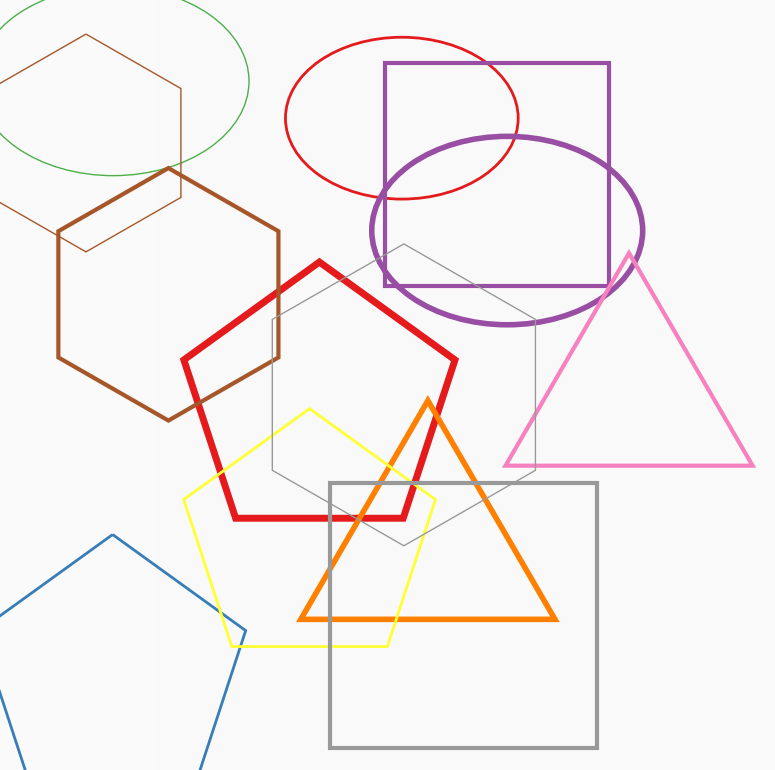[{"shape": "oval", "thickness": 1, "radius": 0.75, "center": [0.518, 0.847]}, {"shape": "pentagon", "thickness": 2.5, "radius": 0.92, "center": [0.412, 0.476]}, {"shape": "pentagon", "thickness": 1, "radius": 0.9, "center": [0.145, 0.125]}, {"shape": "oval", "thickness": 0.5, "radius": 0.88, "center": [0.146, 0.895]}, {"shape": "oval", "thickness": 2, "radius": 0.87, "center": [0.654, 0.701]}, {"shape": "square", "thickness": 1.5, "radius": 0.73, "center": [0.641, 0.773]}, {"shape": "triangle", "thickness": 2, "radius": 0.95, "center": [0.552, 0.29]}, {"shape": "pentagon", "thickness": 1, "radius": 0.85, "center": [0.399, 0.298]}, {"shape": "hexagon", "thickness": 1.5, "radius": 0.82, "center": [0.217, 0.618]}, {"shape": "hexagon", "thickness": 0.5, "radius": 0.71, "center": [0.111, 0.814]}, {"shape": "triangle", "thickness": 1.5, "radius": 0.92, "center": [0.812, 0.487]}, {"shape": "square", "thickness": 1.5, "radius": 0.86, "center": [0.598, 0.201]}, {"shape": "hexagon", "thickness": 0.5, "radius": 0.98, "center": [0.521, 0.487]}]